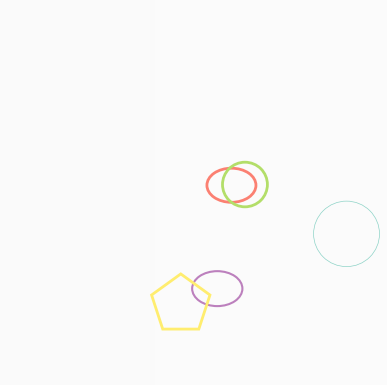[{"shape": "circle", "thickness": 0.5, "radius": 0.43, "center": [0.894, 0.393]}, {"shape": "oval", "thickness": 2, "radius": 0.32, "center": [0.597, 0.519]}, {"shape": "circle", "thickness": 2, "radius": 0.29, "center": [0.632, 0.521]}, {"shape": "oval", "thickness": 1.5, "radius": 0.32, "center": [0.561, 0.25]}, {"shape": "pentagon", "thickness": 2, "radius": 0.4, "center": [0.467, 0.209]}]